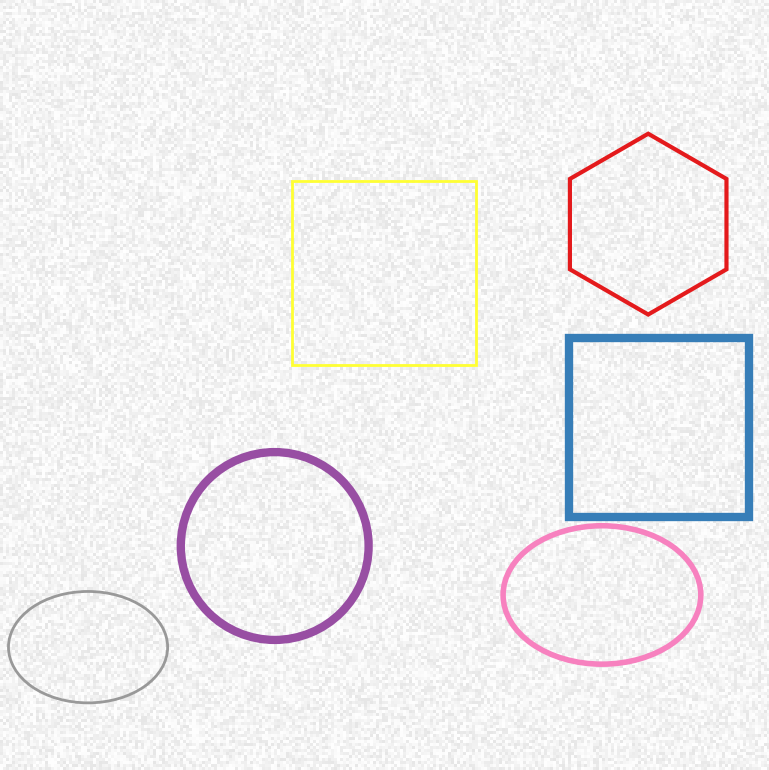[{"shape": "hexagon", "thickness": 1.5, "radius": 0.59, "center": [0.842, 0.709]}, {"shape": "square", "thickness": 3, "radius": 0.58, "center": [0.856, 0.445]}, {"shape": "circle", "thickness": 3, "radius": 0.61, "center": [0.357, 0.291]}, {"shape": "square", "thickness": 1, "radius": 0.6, "center": [0.499, 0.646]}, {"shape": "oval", "thickness": 2, "radius": 0.64, "center": [0.782, 0.227]}, {"shape": "oval", "thickness": 1, "radius": 0.52, "center": [0.114, 0.16]}]